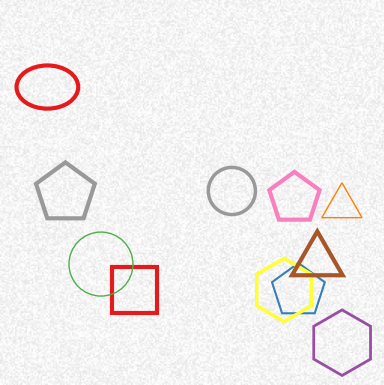[{"shape": "square", "thickness": 3, "radius": 0.3, "center": [0.349, 0.246]}, {"shape": "oval", "thickness": 3, "radius": 0.4, "center": [0.123, 0.774]}, {"shape": "pentagon", "thickness": 1.5, "radius": 0.36, "center": [0.775, 0.245]}, {"shape": "circle", "thickness": 1, "radius": 0.42, "center": [0.262, 0.314]}, {"shape": "hexagon", "thickness": 2, "radius": 0.43, "center": [0.889, 0.11]}, {"shape": "triangle", "thickness": 1, "radius": 0.3, "center": [0.888, 0.465]}, {"shape": "hexagon", "thickness": 2.5, "radius": 0.41, "center": [0.738, 0.247]}, {"shape": "triangle", "thickness": 3, "radius": 0.38, "center": [0.824, 0.323]}, {"shape": "pentagon", "thickness": 3, "radius": 0.34, "center": [0.765, 0.485]}, {"shape": "pentagon", "thickness": 3, "radius": 0.4, "center": [0.17, 0.498]}, {"shape": "circle", "thickness": 2.5, "radius": 0.31, "center": [0.602, 0.504]}]